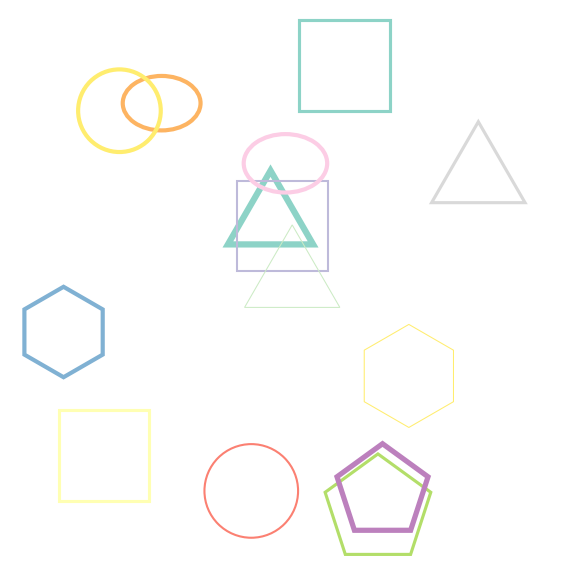[{"shape": "square", "thickness": 1.5, "radius": 0.39, "center": [0.596, 0.886]}, {"shape": "triangle", "thickness": 3, "radius": 0.43, "center": [0.468, 0.618]}, {"shape": "square", "thickness": 1.5, "radius": 0.39, "center": [0.18, 0.211]}, {"shape": "square", "thickness": 1, "radius": 0.39, "center": [0.489, 0.608]}, {"shape": "circle", "thickness": 1, "radius": 0.41, "center": [0.435, 0.149]}, {"shape": "hexagon", "thickness": 2, "radius": 0.39, "center": [0.11, 0.424]}, {"shape": "oval", "thickness": 2, "radius": 0.34, "center": [0.28, 0.82]}, {"shape": "pentagon", "thickness": 1.5, "radius": 0.48, "center": [0.654, 0.117]}, {"shape": "oval", "thickness": 2, "radius": 0.36, "center": [0.494, 0.716]}, {"shape": "triangle", "thickness": 1.5, "radius": 0.47, "center": [0.828, 0.695]}, {"shape": "pentagon", "thickness": 2.5, "radius": 0.41, "center": [0.662, 0.148]}, {"shape": "triangle", "thickness": 0.5, "radius": 0.48, "center": [0.506, 0.514]}, {"shape": "hexagon", "thickness": 0.5, "radius": 0.45, "center": [0.708, 0.348]}, {"shape": "circle", "thickness": 2, "radius": 0.36, "center": [0.207, 0.807]}]